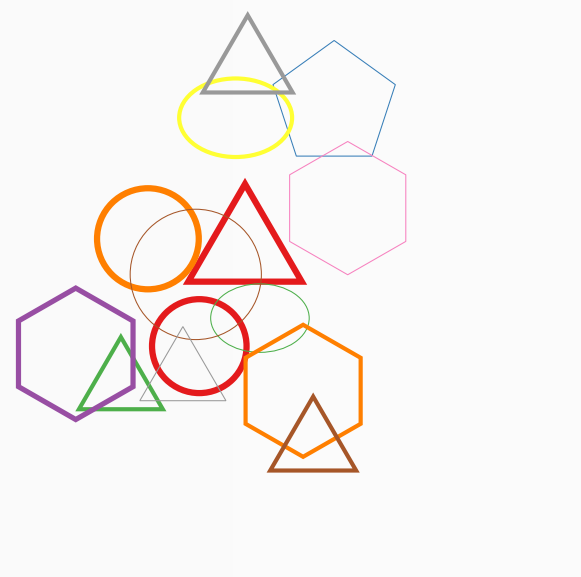[{"shape": "circle", "thickness": 3, "radius": 0.41, "center": [0.343, 0.4]}, {"shape": "triangle", "thickness": 3, "radius": 0.56, "center": [0.422, 0.568]}, {"shape": "pentagon", "thickness": 0.5, "radius": 0.55, "center": [0.575, 0.818]}, {"shape": "oval", "thickness": 0.5, "radius": 0.42, "center": [0.447, 0.448]}, {"shape": "triangle", "thickness": 2, "radius": 0.42, "center": [0.208, 0.332]}, {"shape": "hexagon", "thickness": 2.5, "radius": 0.57, "center": [0.13, 0.386]}, {"shape": "circle", "thickness": 3, "radius": 0.44, "center": [0.254, 0.586]}, {"shape": "hexagon", "thickness": 2, "radius": 0.57, "center": [0.521, 0.322]}, {"shape": "oval", "thickness": 2, "radius": 0.49, "center": [0.405, 0.795]}, {"shape": "triangle", "thickness": 2, "radius": 0.43, "center": [0.539, 0.227]}, {"shape": "circle", "thickness": 0.5, "radius": 0.56, "center": [0.337, 0.524]}, {"shape": "hexagon", "thickness": 0.5, "radius": 0.58, "center": [0.598, 0.639]}, {"shape": "triangle", "thickness": 0.5, "radius": 0.43, "center": [0.315, 0.348]}, {"shape": "triangle", "thickness": 2, "radius": 0.45, "center": [0.426, 0.884]}]